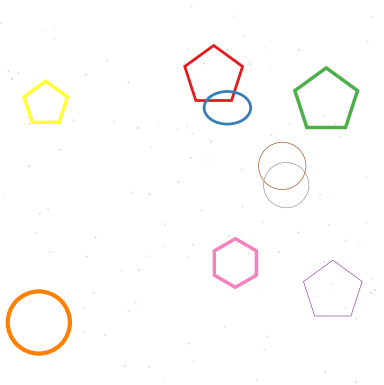[{"shape": "pentagon", "thickness": 2, "radius": 0.39, "center": [0.555, 0.803]}, {"shape": "oval", "thickness": 2, "radius": 0.3, "center": [0.591, 0.72]}, {"shape": "pentagon", "thickness": 2.5, "radius": 0.43, "center": [0.847, 0.738]}, {"shape": "pentagon", "thickness": 0.5, "radius": 0.4, "center": [0.864, 0.244]}, {"shape": "circle", "thickness": 3, "radius": 0.4, "center": [0.101, 0.162]}, {"shape": "pentagon", "thickness": 2.5, "radius": 0.3, "center": [0.119, 0.73]}, {"shape": "circle", "thickness": 0.5, "radius": 0.31, "center": [0.733, 0.569]}, {"shape": "hexagon", "thickness": 2.5, "radius": 0.32, "center": [0.611, 0.317]}, {"shape": "circle", "thickness": 0.5, "radius": 0.29, "center": [0.743, 0.519]}]